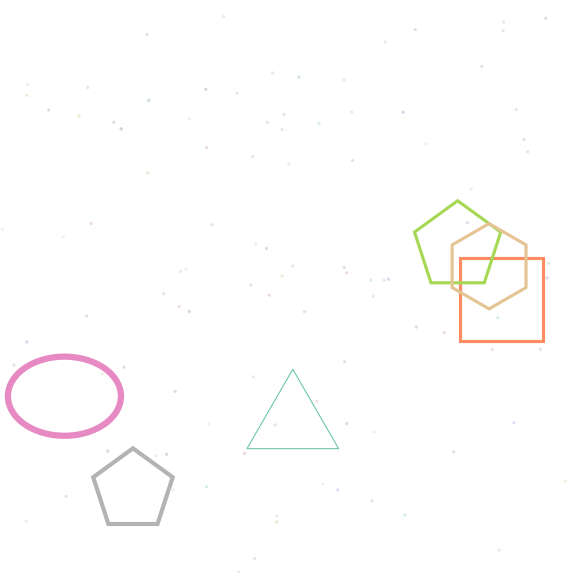[{"shape": "triangle", "thickness": 0.5, "radius": 0.46, "center": [0.507, 0.268]}, {"shape": "square", "thickness": 1.5, "radius": 0.36, "center": [0.869, 0.481]}, {"shape": "oval", "thickness": 3, "radius": 0.49, "center": [0.112, 0.313]}, {"shape": "pentagon", "thickness": 1.5, "radius": 0.39, "center": [0.792, 0.573]}, {"shape": "hexagon", "thickness": 1.5, "radius": 0.37, "center": [0.847, 0.538]}, {"shape": "pentagon", "thickness": 2, "radius": 0.36, "center": [0.23, 0.15]}]